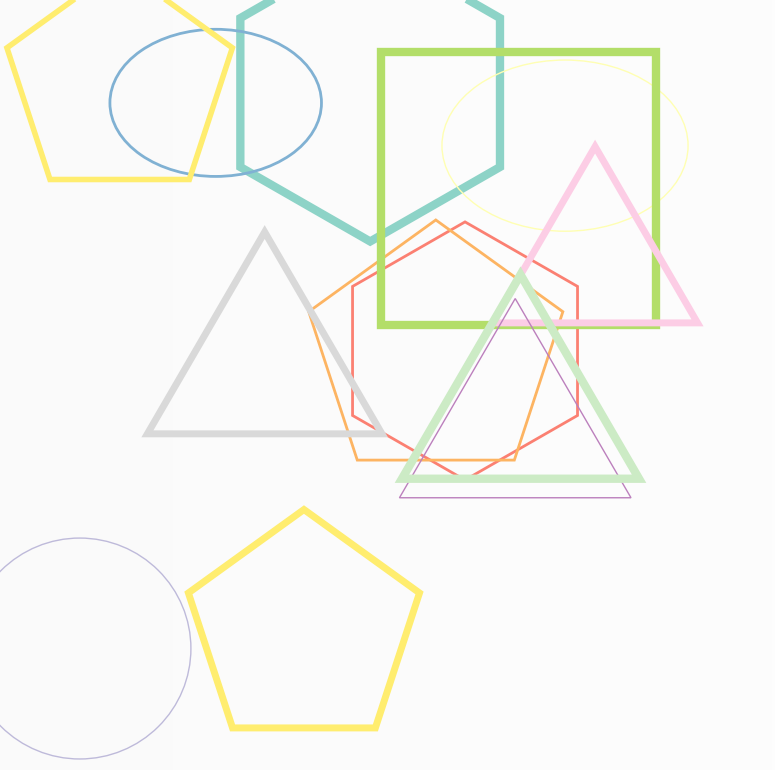[{"shape": "hexagon", "thickness": 3, "radius": 0.97, "center": [0.478, 0.88]}, {"shape": "oval", "thickness": 0.5, "radius": 0.79, "center": [0.729, 0.811]}, {"shape": "circle", "thickness": 0.5, "radius": 0.72, "center": [0.103, 0.158]}, {"shape": "hexagon", "thickness": 1, "radius": 0.84, "center": [0.6, 0.544]}, {"shape": "oval", "thickness": 1, "radius": 0.68, "center": [0.278, 0.866]}, {"shape": "pentagon", "thickness": 1, "radius": 0.86, "center": [0.562, 0.542]}, {"shape": "square", "thickness": 3, "radius": 0.89, "center": [0.669, 0.755]}, {"shape": "triangle", "thickness": 2.5, "radius": 0.76, "center": [0.768, 0.657]}, {"shape": "triangle", "thickness": 2.5, "radius": 0.87, "center": [0.342, 0.524]}, {"shape": "triangle", "thickness": 0.5, "radius": 0.86, "center": [0.665, 0.44]}, {"shape": "triangle", "thickness": 3, "radius": 0.88, "center": [0.672, 0.467]}, {"shape": "pentagon", "thickness": 2, "radius": 0.76, "center": [0.154, 0.891]}, {"shape": "pentagon", "thickness": 2.5, "radius": 0.78, "center": [0.392, 0.181]}]